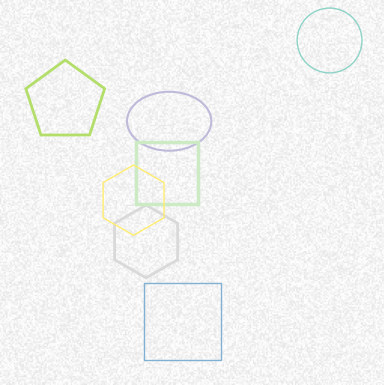[{"shape": "circle", "thickness": 1, "radius": 0.42, "center": [0.856, 0.895]}, {"shape": "oval", "thickness": 1.5, "radius": 0.55, "center": [0.439, 0.685]}, {"shape": "square", "thickness": 1, "radius": 0.5, "center": [0.473, 0.165]}, {"shape": "pentagon", "thickness": 2, "radius": 0.54, "center": [0.169, 0.736]}, {"shape": "hexagon", "thickness": 2, "radius": 0.47, "center": [0.38, 0.373]}, {"shape": "square", "thickness": 2.5, "radius": 0.4, "center": [0.434, 0.551]}, {"shape": "hexagon", "thickness": 1, "radius": 0.46, "center": [0.347, 0.48]}]